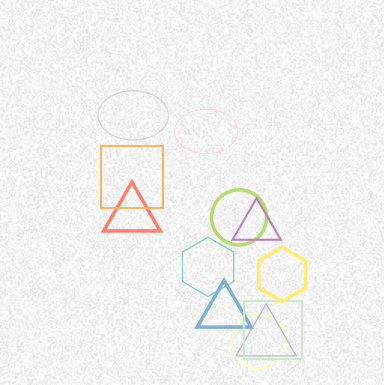[{"shape": "hexagon", "thickness": 1, "radius": 0.38, "center": [0.54, 0.307]}, {"shape": "circle", "thickness": 1, "radius": 0.35, "center": [0.673, 0.113]}, {"shape": "triangle", "thickness": 1, "radius": 0.45, "center": [0.691, 0.121]}, {"shape": "triangle", "thickness": 2.5, "radius": 0.42, "center": [0.343, 0.442]}, {"shape": "triangle", "thickness": 2.5, "radius": 0.4, "center": [0.582, 0.191]}, {"shape": "square", "thickness": 1.5, "radius": 0.4, "center": [0.344, 0.539]}, {"shape": "circle", "thickness": 2.5, "radius": 0.36, "center": [0.621, 0.435]}, {"shape": "oval", "thickness": 0.5, "radius": 0.41, "center": [0.535, 0.659]}, {"shape": "oval", "thickness": 1, "radius": 0.46, "center": [0.346, 0.7]}, {"shape": "triangle", "thickness": 1.5, "radius": 0.36, "center": [0.667, 0.413]}, {"shape": "square", "thickness": 1.5, "radius": 0.38, "center": [0.71, 0.142]}, {"shape": "hexagon", "thickness": 2.5, "radius": 0.35, "center": [0.733, 0.287]}]